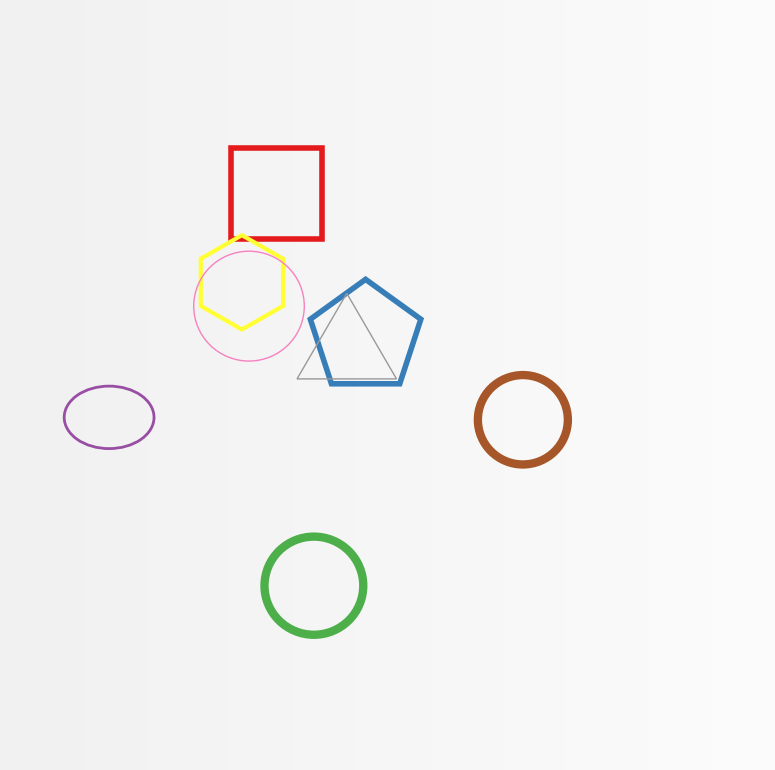[{"shape": "square", "thickness": 2, "radius": 0.29, "center": [0.357, 0.749]}, {"shape": "pentagon", "thickness": 2, "radius": 0.37, "center": [0.472, 0.562]}, {"shape": "circle", "thickness": 3, "radius": 0.32, "center": [0.405, 0.239]}, {"shape": "oval", "thickness": 1, "radius": 0.29, "center": [0.141, 0.458]}, {"shape": "hexagon", "thickness": 1.5, "radius": 0.31, "center": [0.312, 0.633]}, {"shape": "circle", "thickness": 3, "radius": 0.29, "center": [0.675, 0.455]}, {"shape": "circle", "thickness": 0.5, "radius": 0.36, "center": [0.321, 0.602]}, {"shape": "triangle", "thickness": 0.5, "radius": 0.37, "center": [0.447, 0.545]}]